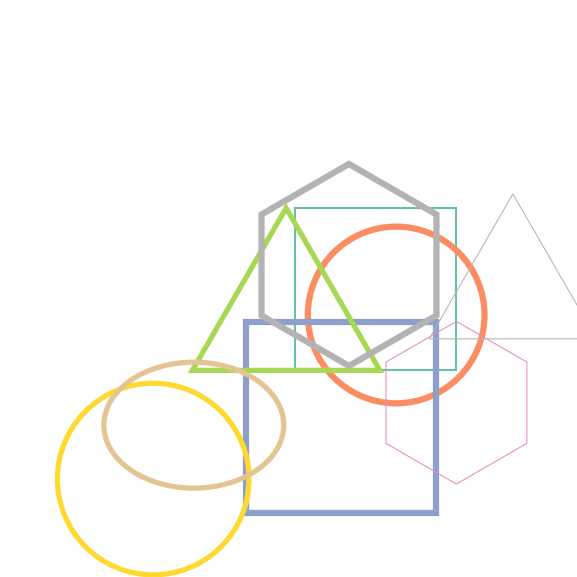[{"shape": "square", "thickness": 1, "radius": 0.7, "center": [0.651, 0.499]}, {"shape": "circle", "thickness": 3, "radius": 0.76, "center": [0.686, 0.454]}, {"shape": "square", "thickness": 3, "radius": 0.83, "center": [0.59, 0.275]}, {"shape": "hexagon", "thickness": 0.5, "radius": 0.7, "center": [0.79, 0.302]}, {"shape": "triangle", "thickness": 2.5, "radius": 0.94, "center": [0.495, 0.452]}, {"shape": "circle", "thickness": 2.5, "radius": 0.83, "center": [0.265, 0.17]}, {"shape": "oval", "thickness": 2.5, "radius": 0.78, "center": [0.336, 0.263]}, {"shape": "triangle", "thickness": 0.5, "radius": 0.84, "center": [0.888, 0.496]}, {"shape": "hexagon", "thickness": 3, "radius": 0.87, "center": [0.604, 0.54]}]